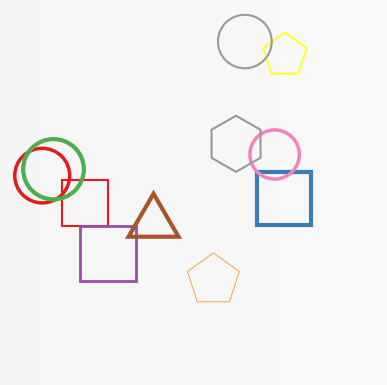[{"shape": "circle", "thickness": 2.5, "radius": 0.35, "center": [0.109, 0.544]}, {"shape": "square", "thickness": 1.5, "radius": 0.3, "center": [0.22, 0.472]}, {"shape": "square", "thickness": 3, "radius": 0.35, "center": [0.733, 0.484]}, {"shape": "circle", "thickness": 3, "radius": 0.39, "center": [0.138, 0.56]}, {"shape": "square", "thickness": 2, "radius": 0.36, "center": [0.278, 0.342]}, {"shape": "pentagon", "thickness": 0.5, "radius": 0.35, "center": [0.551, 0.273]}, {"shape": "pentagon", "thickness": 1.5, "radius": 0.3, "center": [0.735, 0.857]}, {"shape": "triangle", "thickness": 3, "radius": 0.37, "center": [0.396, 0.422]}, {"shape": "circle", "thickness": 2.5, "radius": 0.32, "center": [0.709, 0.599]}, {"shape": "hexagon", "thickness": 1.5, "radius": 0.36, "center": [0.609, 0.627]}, {"shape": "circle", "thickness": 1.5, "radius": 0.35, "center": [0.632, 0.892]}]